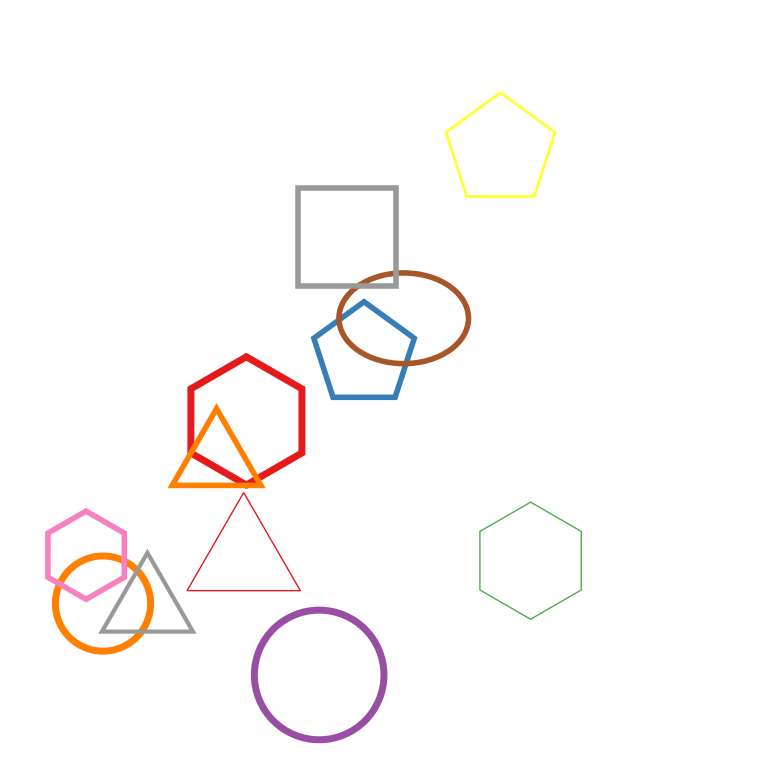[{"shape": "hexagon", "thickness": 2.5, "radius": 0.42, "center": [0.32, 0.453]}, {"shape": "triangle", "thickness": 0.5, "radius": 0.42, "center": [0.316, 0.275]}, {"shape": "pentagon", "thickness": 2, "radius": 0.34, "center": [0.473, 0.54]}, {"shape": "hexagon", "thickness": 0.5, "radius": 0.38, "center": [0.689, 0.272]}, {"shape": "circle", "thickness": 2.5, "radius": 0.42, "center": [0.414, 0.123]}, {"shape": "triangle", "thickness": 2, "radius": 0.33, "center": [0.281, 0.403]}, {"shape": "circle", "thickness": 2.5, "radius": 0.31, "center": [0.134, 0.216]}, {"shape": "pentagon", "thickness": 1, "radius": 0.37, "center": [0.65, 0.805]}, {"shape": "oval", "thickness": 2, "radius": 0.42, "center": [0.524, 0.587]}, {"shape": "hexagon", "thickness": 2, "radius": 0.29, "center": [0.112, 0.279]}, {"shape": "triangle", "thickness": 1.5, "radius": 0.34, "center": [0.191, 0.214]}, {"shape": "square", "thickness": 2, "radius": 0.32, "center": [0.45, 0.692]}]